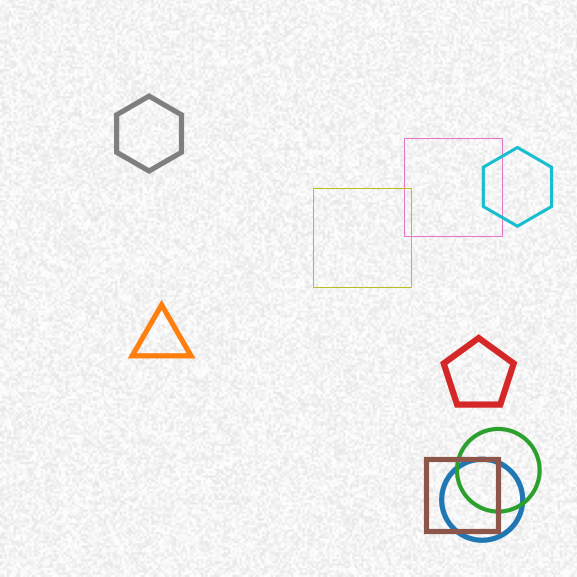[{"shape": "circle", "thickness": 2.5, "radius": 0.35, "center": [0.835, 0.134]}, {"shape": "triangle", "thickness": 2.5, "radius": 0.29, "center": [0.28, 0.412]}, {"shape": "circle", "thickness": 2, "radius": 0.36, "center": [0.863, 0.185]}, {"shape": "pentagon", "thickness": 3, "radius": 0.32, "center": [0.829, 0.35]}, {"shape": "square", "thickness": 2.5, "radius": 0.31, "center": [0.8, 0.142]}, {"shape": "square", "thickness": 0.5, "radius": 0.42, "center": [0.784, 0.675]}, {"shape": "hexagon", "thickness": 2.5, "radius": 0.32, "center": [0.258, 0.768]}, {"shape": "square", "thickness": 0.5, "radius": 0.43, "center": [0.627, 0.588]}, {"shape": "hexagon", "thickness": 1.5, "radius": 0.34, "center": [0.896, 0.676]}]